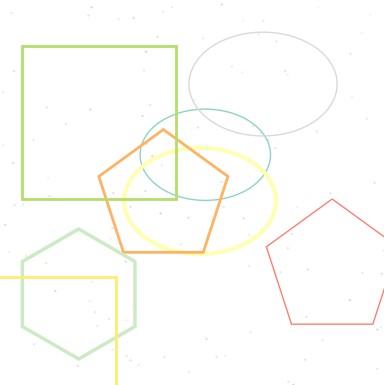[{"shape": "oval", "thickness": 1, "radius": 0.85, "center": [0.533, 0.598]}, {"shape": "oval", "thickness": 3, "radius": 0.99, "center": [0.52, 0.478]}, {"shape": "pentagon", "thickness": 1, "radius": 0.9, "center": [0.863, 0.303]}, {"shape": "pentagon", "thickness": 2, "radius": 0.88, "center": [0.424, 0.487]}, {"shape": "square", "thickness": 2, "radius": 1.0, "center": [0.257, 0.682]}, {"shape": "oval", "thickness": 1, "radius": 0.96, "center": [0.683, 0.782]}, {"shape": "hexagon", "thickness": 2.5, "radius": 0.84, "center": [0.204, 0.236]}, {"shape": "square", "thickness": 2, "radius": 0.83, "center": [0.136, 0.114]}]